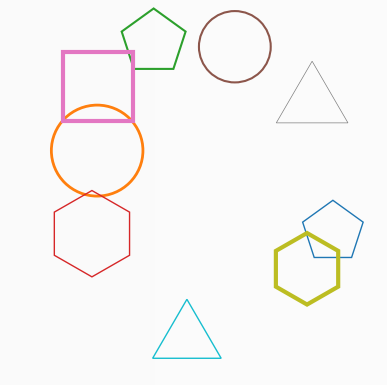[{"shape": "pentagon", "thickness": 1, "radius": 0.41, "center": [0.859, 0.398]}, {"shape": "circle", "thickness": 2, "radius": 0.59, "center": [0.251, 0.609]}, {"shape": "pentagon", "thickness": 1.5, "radius": 0.43, "center": [0.396, 0.891]}, {"shape": "hexagon", "thickness": 1, "radius": 0.56, "center": [0.237, 0.393]}, {"shape": "circle", "thickness": 1.5, "radius": 0.46, "center": [0.606, 0.879]}, {"shape": "square", "thickness": 3, "radius": 0.45, "center": [0.252, 0.776]}, {"shape": "triangle", "thickness": 0.5, "radius": 0.53, "center": [0.805, 0.734]}, {"shape": "hexagon", "thickness": 3, "radius": 0.46, "center": [0.792, 0.302]}, {"shape": "triangle", "thickness": 1, "radius": 0.51, "center": [0.482, 0.12]}]